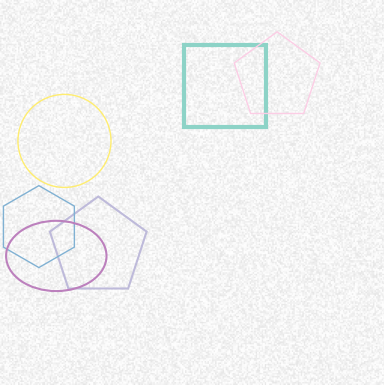[{"shape": "square", "thickness": 3, "radius": 0.54, "center": [0.584, 0.777]}, {"shape": "pentagon", "thickness": 1.5, "radius": 0.66, "center": [0.255, 0.358]}, {"shape": "hexagon", "thickness": 1, "radius": 0.53, "center": [0.101, 0.411]}, {"shape": "pentagon", "thickness": 1, "radius": 0.59, "center": [0.72, 0.8]}, {"shape": "oval", "thickness": 1.5, "radius": 0.65, "center": [0.146, 0.335]}, {"shape": "circle", "thickness": 1, "radius": 0.6, "center": [0.167, 0.634]}]